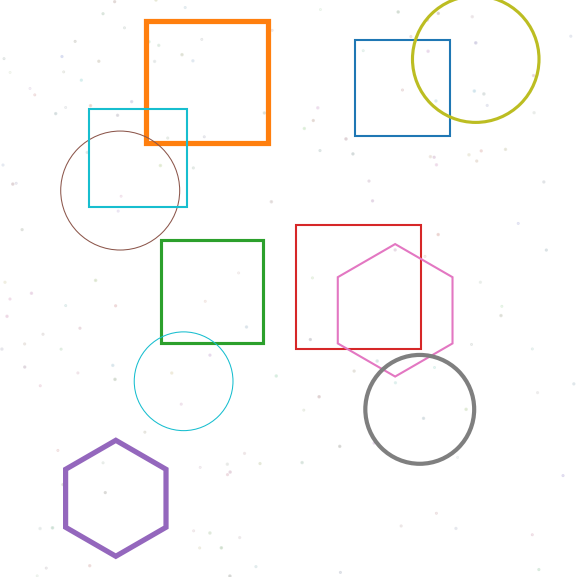[{"shape": "square", "thickness": 1, "radius": 0.41, "center": [0.697, 0.846]}, {"shape": "square", "thickness": 2.5, "radius": 0.53, "center": [0.358, 0.858]}, {"shape": "square", "thickness": 1.5, "radius": 0.44, "center": [0.366, 0.494]}, {"shape": "square", "thickness": 1, "radius": 0.54, "center": [0.621, 0.503]}, {"shape": "hexagon", "thickness": 2.5, "radius": 0.5, "center": [0.201, 0.136]}, {"shape": "circle", "thickness": 0.5, "radius": 0.52, "center": [0.208, 0.669]}, {"shape": "hexagon", "thickness": 1, "radius": 0.57, "center": [0.684, 0.462]}, {"shape": "circle", "thickness": 2, "radius": 0.47, "center": [0.727, 0.29]}, {"shape": "circle", "thickness": 1.5, "radius": 0.55, "center": [0.824, 0.897]}, {"shape": "circle", "thickness": 0.5, "radius": 0.43, "center": [0.318, 0.339]}, {"shape": "square", "thickness": 1, "radius": 0.42, "center": [0.238, 0.726]}]